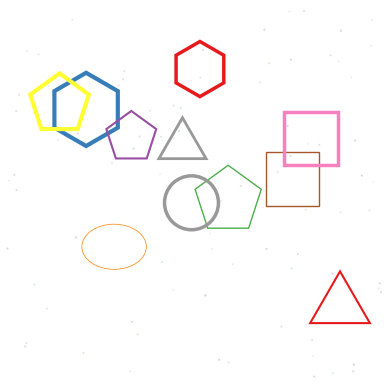[{"shape": "hexagon", "thickness": 2.5, "radius": 0.36, "center": [0.519, 0.821]}, {"shape": "triangle", "thickness": 1.5, "radius": 0.45, "center": [0.883, 0.206]}, {"shape": "hexagon", "thickness": 3, "radius": 0.48, "center": [0.224, 0.716]}, {"shape": "pentagon", "thickness": 1, "radius": 0.45, "center": [0.593, 0.48]}, {"shape": "pentagon", "thickness": 1.5, "radius": 0.34, "center": [0.341, 0.644]}, {"shape": "oval", "thickness": 0.5, "radius": 0.42, "center": [0.296, 0.359]}, {"shape": "pentagon", "thickness": 3, "radius": 0.4, "center": [0.155, 0.729]}, {"shape": "square", "thickness": 1, "radius": 0.35, "center": [0.76, 0.536]}, {"shape": "square", "thickness": 2.5, "radius": 0.35, "center": [0.807, 0.64]}, {"shape": "circle", "thickness": 2.5, "radius": 0.35, "center": [0.497, 0.473]}, {"shape": "triangle", "thickness": 2, "radius": 0.35, "center": [0.474, 0.623]}]